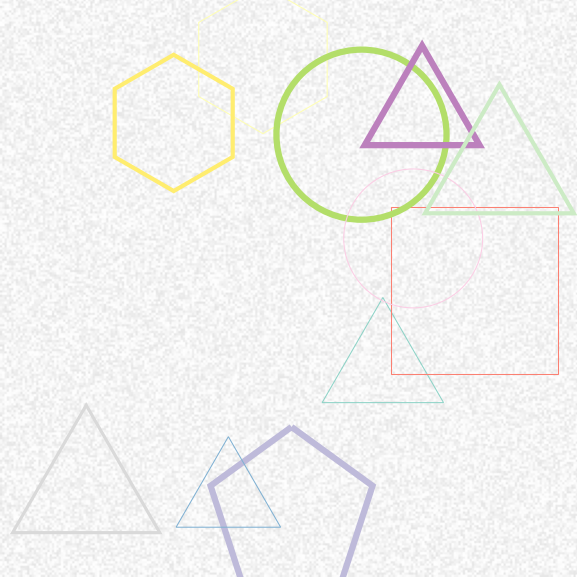[{"shape": "triangle", "thickness": 0.5, "radius": 0.61, "center": [0.663, 0.363]}, {"shape": "hexagon", "thickness": 0.5, "radius": 0.64, "center": [0.455, 0.896]}, {"shape": "pentagon", "thickness": 3, "radius": 0.74, "center": [0.505, 0.112]}, {"shape": "square", "thickness": 0.5, "radius": 0.72, "center": [0.822, 0.497]}, {"shape": "triangle", "thickness": 0.5, "radius": 0.52, "center": [0.395, 0.138]}, {"shape": "circle", "thickness": 3, "radius": 0.74, "center": [0.626, 0.766]}, {"shape": "circle", "thickness": 0.5, "radius": 0.6, "center": [0.715, 0.586]}, {"shape": "triangle", "thickness": 1.5, "radius": 0.74, "center": [0.149, 0.15]}, {"shape": "triangle", "thickness": 3, "radius": 0.57, "center": [0.731, 0.805]}, {"shape": "triangle", "thickness": 2, "radius": 0.74, "center": [0.865, 0.704]}, {"shape": "hexagon", "thickness": 2, "radius": 0.59, "center": [0.301, 0.786]}]